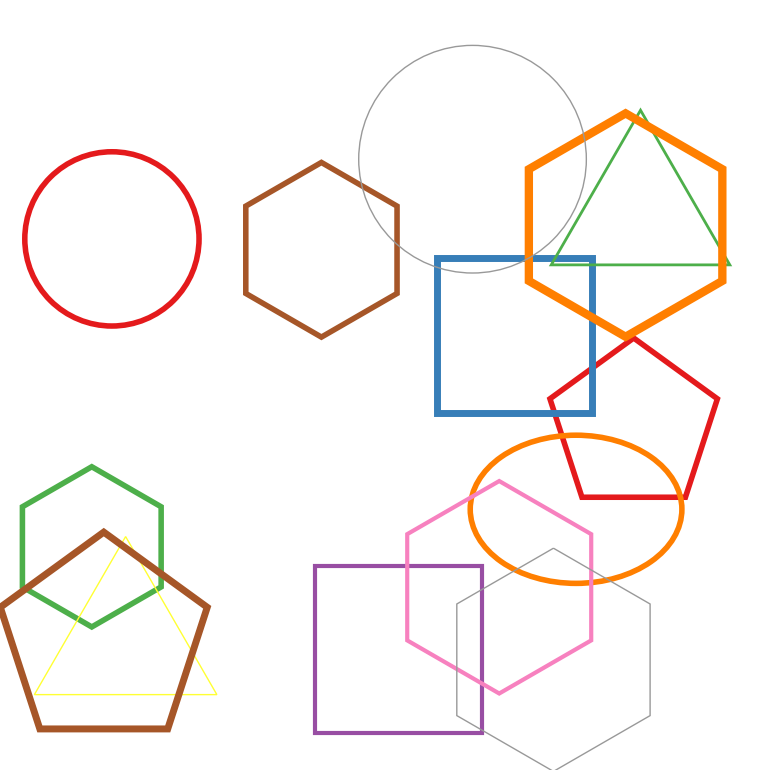[{"shape": "circle", "thickness": 2, "radius": 0.57, "center": [0.145, 0.69]}, {"shape": "pentagon", "thickness": 2, "radius": 0.57, "center": [0.823, 0.447]}, {"shape": "square", "thickness": 2.5, "radius": 0.5, "center": [0.668, 0.564]}, {"shape": "triangle", "thickness": 1, "radius": 0.67, "center": [0.832, 0.723]}, {"shape": "hexagon", "thickness": 2, "radius": 0.52, "center": [0.119, 0.29]}, {"shape": "square", "thickness": 1.5, "radius": 0.54, "center": [0.518, 0.157]}, {"shape": "oval", "thickness": 2, "radius": 0.69, "center": [0.748, 0.339]}, {"shape": "hexagon", "thickness": 3, "radius": 0.73, "center": [0.812, 0.708]}, {"shape": "triangle", "thickness": 0.5, "radius": 0.68, "center": [0.163, 0.166]}, {"shape": "hexagon", "thickness": 2, "radius": 0.57, "center": [0.417, 0.676]}, {"shape": "pentagon", "thickness": 2.5, "radius": 0.71, "center": [0.135, 0.168]}, {"shape": "hexagon", "thickness": 1.5, "radius": 0.69, "center": [0.648, 0.237]}, {"shape": "hexagon", "thickness": 0.5, "radius": 0.72, "center": [0.719, 0.143]}, {"shape": "circle", "thickness": 0.5, "radius": 0.74, "center": [0.614, 0.793]}]